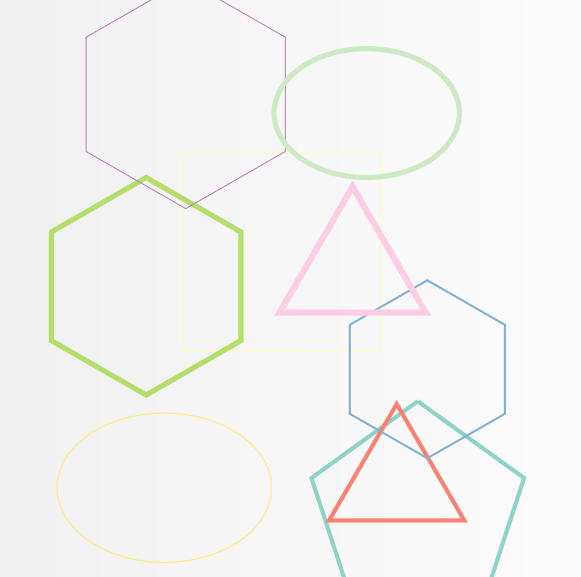[{"shape": "pentagon", "thickness": 2, "radius": 0.96, "center": [0.719, 0.112]}, {"shape": "square", "thickness": 0.5, "radius": 0.86, "center": [0.482, 0.562]}, {"shape": "triangle", "thickness": 2, "radius": 0.67, "center": [0.683, 0.165]}, {"shape": "hexagon", "thickness": 1, "radius": 0.77, "center": [0.735, 0.36]}, {"shape": "hexagon", "thickness": 2.5, "radius": 0.94, "center": [0.251, 0.503]}, {"shape": "triangle", "thickness": 3, "radius": 0.73, "center": [0.607, 0.53]}, {"shape": "hexagon", "thickness": 0.5, "radius": 0.99, "center": [0.319, 0.836]}, {"shape": "oval", "thickness": 2.5, "radius": 0.8, "center": [0.631, 0.803]}, {"shape": "oval", "thickness": 0.5, "radius": 0.92, "center": [0.283, 0.155]}]